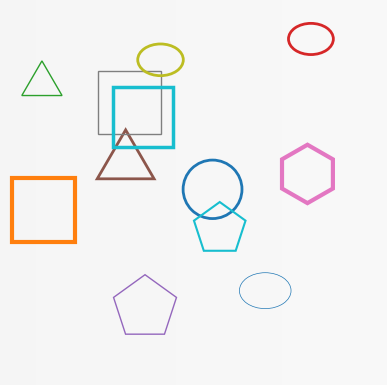[{"shape": "circle", "thickness": 2, "radius": 0.38, "center": [0.549, 0.508]}, {"shape": "oval", "thickness": 0.5, "radius": 0.33, "center": [0.684, 0.245]}, {"shape": "square", "thickness": 3, "radius": 0.41, "center": [0.112, 0.455]}, {"shape": "triangle", "thickness": 1, "radius": 0.3, "center": [0.108, 0.782]}, {"shape": "oval", "thickness": 2, "radius": 0.29, "center": [0.802, 0.899]}, {"shape": "pentagon", "thickness": 1, "radius": 0.43, "center": [0.374, 0.201]}, {"shape": "triangle", "thickness": 2, "radius": 0.42, "center": [0.324, 0.578]}, {"shape": "hexagon", "thickness": 3, "radius": 0.38, "center": [0.793, 0.548]}, {"shape": "square", "thickness": 1, "radius": 0.41, "center": [0.335, 0.733]}, {"shape": "oval", "thickness": 2, "radius": 0.29, "center": [0.414, 0.845]}, {"shape": "pentagon", "thickness": 1.5, "radius": 0.35, "center": [0.567, 0.405]}, {"shape": "square", "thickness": 2.5, "radius": 0.39, "center": [0.369, 0.695]}]